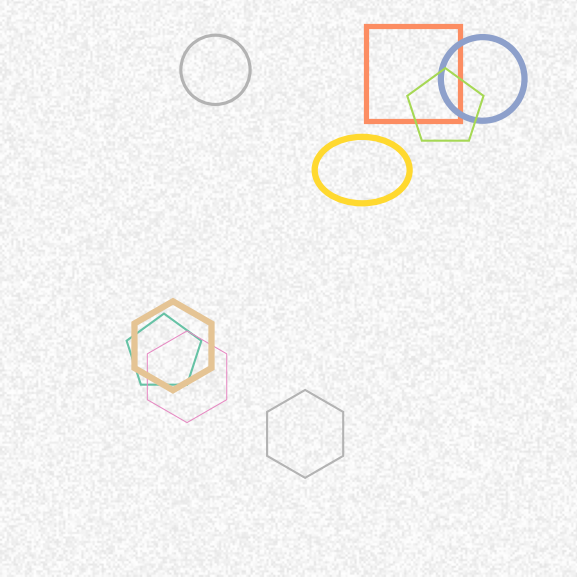[{"shape": "pentagon", "thickness": 1, "radius": 0.34, "center": [0.284, 0.388]}, {"shape": "square", "thickness": 2.5, "radius": 0.41, "center": [0.715, 0.872]}, {"shape": "circle", "thickness": 3, "radius": 0.36, "center": [0.836, 0.862]}, {"shape": "hexagon", "thickness": 0.5, "radius": 0.4, "center": [0.324, 0.347]}, {"shape": "pentagon", "thickness": 1, "radius": 0.35, "center": [0.771, 0.812]}, {"shape": "oval", "thickness": 3, "radius": 0.41, "center": [0.627, 0.705]}, {"shape": "hexagon", "thickness": 3, "radius": 0.38, "center": [0.3, 0.4]}, {"shape": "circle", "thickness": 1.5, "radius": 0.3, "center": [0.373, 0.878]}, {"shape": "hexagon", "thickness": 1, "radius": 0.38, "center": [0.528, 0.248]}]